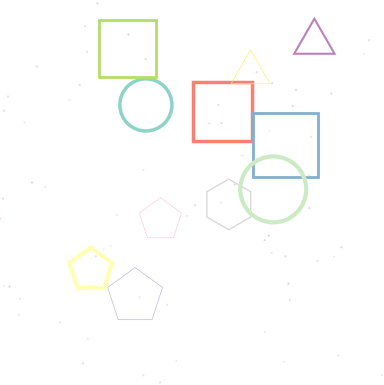[{"shape": "circle", "thickness": 2.5, "radius": 0.34, "center": [0.379, 0.727]}, {"shape": "pentagon", "thickness": 3, "radius": 0.29, "center": [0.235, 0.299]}, {"shape": "pentagon", "thickness": 0.5, "radius": 0.37, "center": [0.351, 0.23]}, {"shape": "square", "thickness": 2.5, "radius": 0.38, "center": [0.577, 0.711]}, {"shape": "square", "thickness": 2, "radius": 0.42, "center": [0.741, 0.623]}, {"shape": "square", "thickness": 2, "radius": 0.37, "center": [0.332, 0.875]}, {"shape": "pentagon", "thickness": 0.5, "radius": 0.29, "center": [0.417, 0.429]}, {"shape": "hexagon", "thickness": 1, "radius": 0.33, "center": [0.594, 0.469]}, {"shape": "triangle", "thickness": 1.5, "radius": 0.3, "center": [0.817, 0.891]}, {"shape": "circle", "thickness": 3, "radius": 0.43, "center": [0.71, 0.508]}, {"shape": "triangle", "thickness": 0.5, "radius": 0.29, "center": [0.651, 0.812]}]